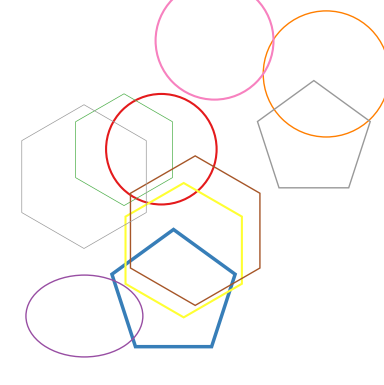[{"shape": "circle", "thickness": 1.5, "radius": 0.72, "center": [0.419, 0.612]}, {"shape": "pentagon", "thickness": 2.5, "radius": 0.84, "center": [0.451, 0.236]}, {"shape": "hexagon", "thickness": 0.5, "radius": 0.73, "center": [0.322, 0.611]}, {"shape": "oval", "thickness": 1, "radius": 0.76, "center": [0.219, 0.179]}, {"shape": "circle", "thickness": 1, "radius": 0.82, "center": [0.847, 0.808]}, {"shape": "hexagon", "thickness": 1.5, "radius": 0.87, "center": [0.477, 0.35]}, {"shape": "hexagon", "thickness": 1, "radius": 0.97, "center": [0.507, 0.401]}, {"shape": "circle", "thickness": 1.5, "radius": 0.77, "center": [0.557, 0.894]}, {"shape": "hexagon", "thickness": 0.5, "radius": 0.93, "center": [0.218, 0.541]}, {"shape": "pentagon", "thickness": 1, "radius": 0.77, "center": [0.815, 0.637]}]